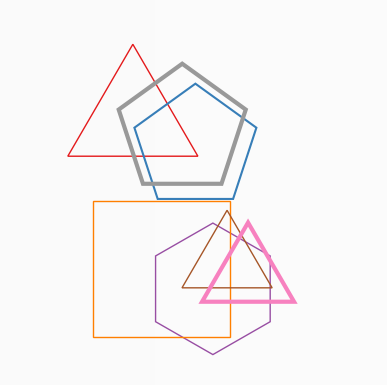[{"shape": "triangle", "thickness": 1, "radius": 0.97, "center": [0.343, 0.691]}, {"shape": "pentagon", "thickness": 1.5, "radius": 0.83, "center": [0.504, 0.617]}, {"shape": "hexagon", "thickness": 1, "radius": 0.85, "center": [0.549, 0.25]}, {"shape": "square", "thickness": 1, "radius": 0.88, "center": [0.416, 0.3]}, {"shape": "triangle", "thickness": 1, "radius": 0.67, "center": [0.586, 0.32]}, {"shape": "triangle", "thickness": 3, "radius": 0.69, "center": [0.64, 0.285]}, {"shape": "pentagon", "thickness": 3, "radius": 0.86, "center": [0.47, 0.662]}]